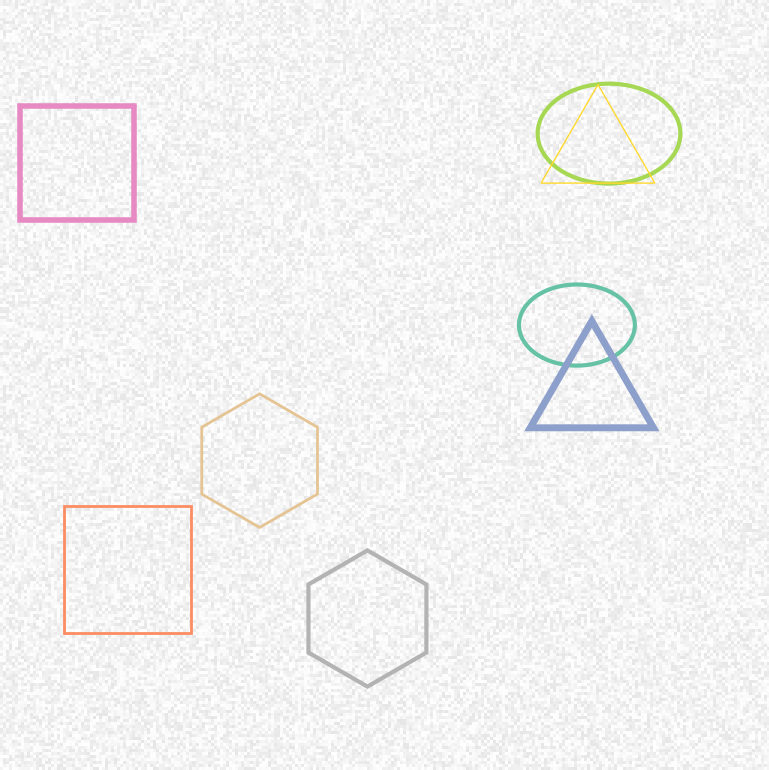[{"shape": "oval", "thickness": 1.5, "radius": 0.38, "center": [0.749, 0.578]}, {"shape": "square", "thickness": 1, "radius": 0.41, "center": [0.166, 0.26]}, {"shape": "triangle", "thickness": 2.5, "radius": 0.46, "center": [0.769, 0.491]}, {"shape": "square", "thickness": 2, "radius": 0.37, "center": [0.1, 0.789]}, {"shape": "oval", "thickness": 1.5, "radius": 0.46, "center": [0.791, 0.826]}, {"shape": "triangle", "thickness": 0.5, "radius": 0.43, "center": [0.777, 0.805]}, {"shape": "hexagon", "thickness": 1, "radius": 0.43, "center": [0.337, 0.402]}, {"shape": "hexagon", "thickness": 1.5, "radius": 0.44, "center": [0.477, 0.197]}]